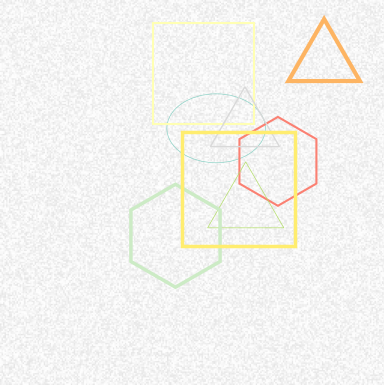[{"shape": "oval", "thickness": 0.5, "radius": 0.64, "center": [0.561, 0.667]}, {"shape": "square", "thickness": 1.5, "radius": 0.65, "center": [0.528, 0.808]}, {"shape": "hexagon", "thickness": 1.5, "radius": 0.58, "center": [0.722, 0.581]}, {"shape": "triangle", "thickness": 3, "radius": 0.54, "center": [0.842, 0.843]}, {"shape": "triangle", "thickness": 0.5, "radius": 0.57, "center": [0.638, 0.465]}, {"shape": "triangle", "thickness": 1, "radius": 0.52, "center": [0.636, 0.671]}, {"shape": "hexagon", "thickness": 2.5, "radius": 0.67, "center": [0.456, 0.388]}, {"shape": "square", "thickness": 2.5, "radius": 0.74, "center": [0.62, 0.508]}]